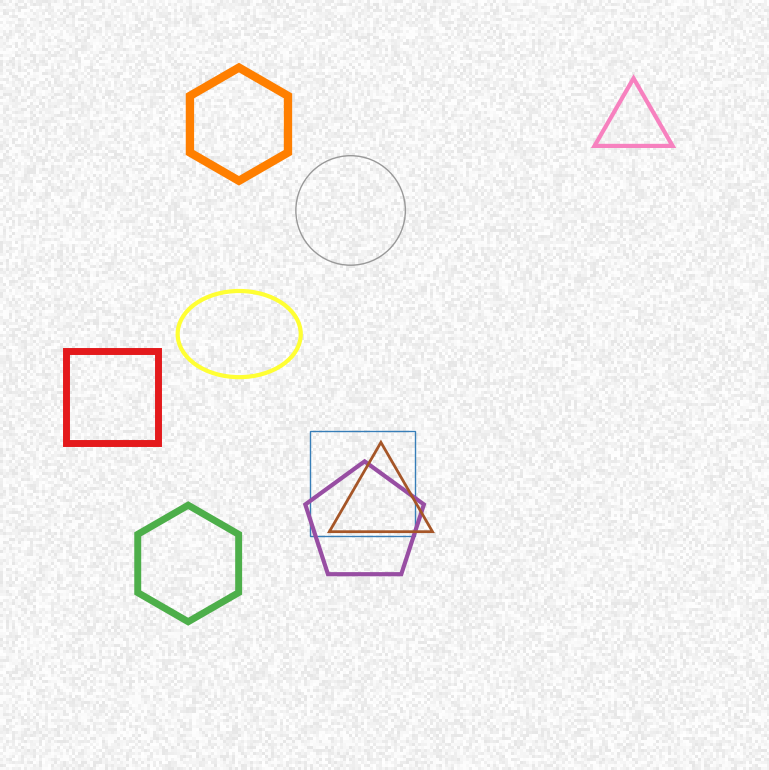[{"shape": "square", "thickness": 2.5, "radius": 0.3, "center": [0.146, 0.484]}, {"shape": "square", "thickness": 0.5, "radius": 0.34, "center": [0.471, 0.372]}, {"shape": "hexagon", "thickness": 2.5, "radius": 0.38, "center": [0.244, 0.268]}, {"shape": "pentagon", "thickness": 1.5, "radius": 0.4, "center": [0.474, 0.32]}, {"shape": "hexagon", "thickness": 3, "radius": 0.37, "center": [0.31, 0.839]}, {"shape": "oval", "thickness": 1.5, "radius": 0.4, "center": [0.311, 0.566]}, {"shape": "triangle", "thickness": 1, "radius": 0.39, "center": [0.495, 0.348]}, {"shape": "triangle", "thickness": 1.5, "radius": 0.29, "center": [0.823, 0.84]}, {"shape": "circle", "thickness": 0.5, "radius": 0.36, "center": [0.455, 0.727]}]